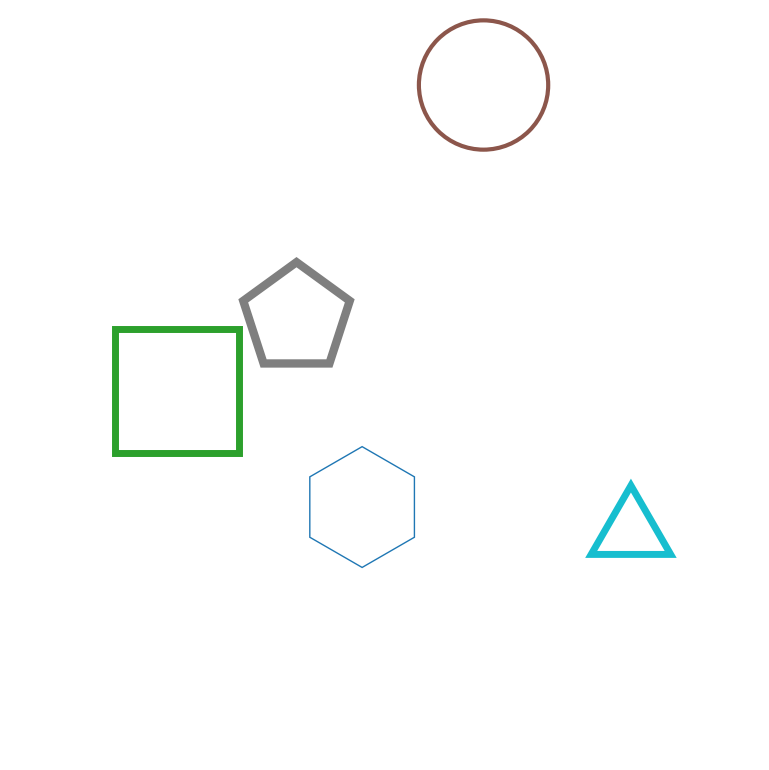[{"shape": "hexagon", "thickness": 0.5, "radius": 0.39, "center": [0.47, 0.341]}, {"shape": "square", "thickness": 2.5, "radius": 0.4, "center": [0.23, 0.492]}, {"shape": "circle", "thickness": 1.5, "radius": 0.42, "center": [0.628, 0.89]}, {"shape": "pentagon", "thickness": 3, "radius": 0.36, "center": [0.385, 0.587]}, {"shape": "triangle", "thickness": 2.5, "radius": 0.3, "center": [0.819, 0.31]}]